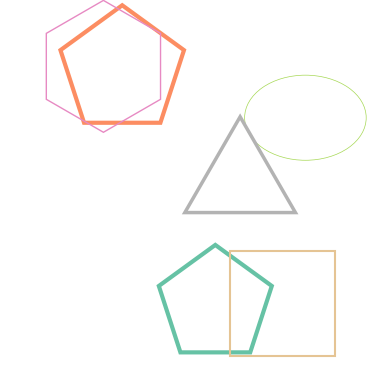[{"shape": "pentagon", "thickness": 3, "radius": 0.77, "center": [0.559, 0.21]}, {"shape": "pentagon", "thickness": 3, "radius": 0.84, "center": [0.317, 0.818]}, {"shape": "hexagon", "thickness": 1, "radius": 0.86, "center": [0.269, 0.828]}, {"shape": "oval", "thickness": 0.5, "radius": 0.79, "center": [0.793, 0.694]}, {"shape": "square", "thickness": 1.5, "radius": 0.68, "center": [0.734, 0.212]}, {"shape": "triangle", "thickness": 2.5, "radius": 0.83, "center": [0.624, 0.531]}]